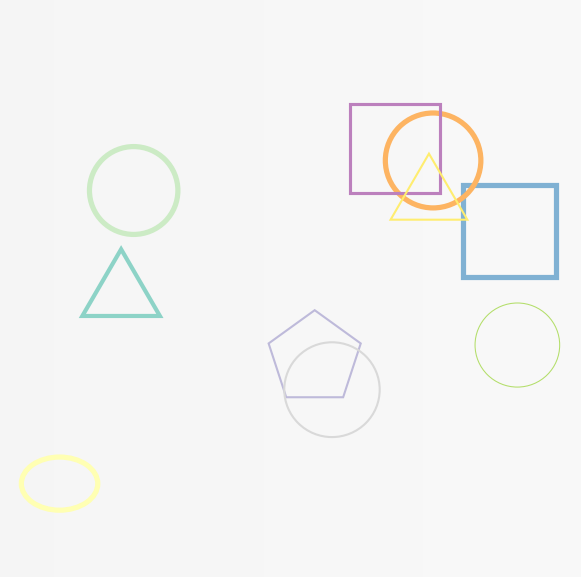[{"shape": "triangle", "thickness": 2, "radius": 0.39, "center": [0.208, 0.491]}, {"shape": "oval", "thickness": 2.5, "radius": 0.33, "center": [0.102, 0.162]}, {"shape": "pentagon", "thickness": 1, "radius": 0.42, "center": [0.541, 0.379]}, {"shape": "square", "thickness": 2.5, "radius": 0.4, "center": [0.877, 0.598]}, {"shape": "circle", "thickness": 2.5, "radius": 0.41, "center": [0.745, 0.721]}, {"shape": "circle", "thickness": 0.5, "radius": 0.36, "center": [0.89, 0.402]}, {"shape": "circle", "thickness": 1, "radius": 0.41, "center": [0.571, 0.324]}, {"shape": "square", "thickness": 1.5, "radius": 0.39, "center": [0.68, 0.742]}, {"shape": "circle", "thickness": 2.5, "radius": 0.38, "center": [0.23, 0.669]}, {"shape": "triangle", "thickness": 1, "radius": 0.38, "center": [0.738, 0.657]}]